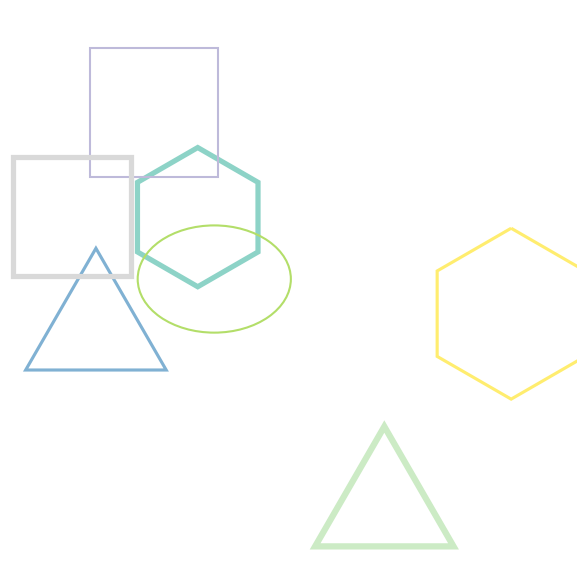[{"shape": "hexagon", "thickness": 2.5, "radius": 0.6, "center": [0.342, 0.623]}, {"shape": "square", "thickness": 1, "radius": 0.56, "center": [0.267, 0.804]}, {"shape": "triangle", "thickness": 1.5, "radius": 0.7, "center": [0.166, 0.429]}, {"shape": "oval", "thickness": 1, "radius": 0.66, "center": [0.371, 0.516]}, {"shape": "square", "thickness": 2.5, "radius": 0.51, "center": [0.125, 0.624]}, {"shape": "triangle", "thickness": 3, "radius": 0.69, "center": [0.665, 0.122]}, {"shape": "hexagon", "thickness": 1.5, "radius": 0.74, "center": [0.885, 0.456]}]